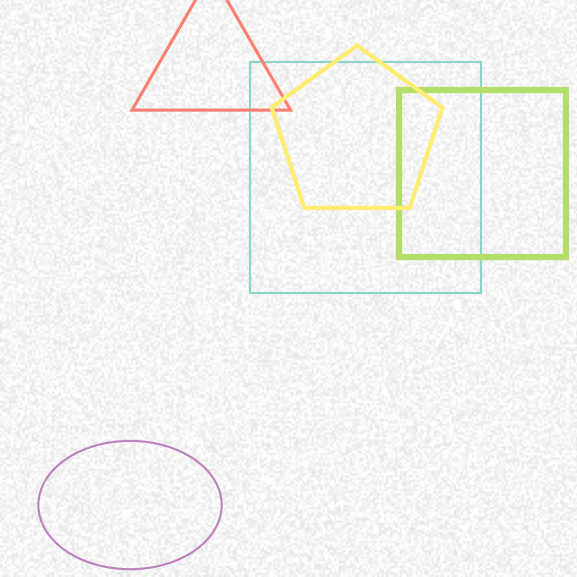[{"shape": "square", "thickness": 1, "radius": 1.0, "center": [0.632, 0.692]}, {"shape": "triangle", "thickness": 1.5, "radius": 0.79, "center": [0.366, 0.888]}, {"shape": "square", "thickness": 3, "radius": 0.72, "center": [0.836, 0.699]}, {"shape": "oval", "thickness": 1, "radius": 0.79, "center": [0.225, 0.125]}, {"shape": "pentagon", "thickness": 2, "radius": 0.78, "center": [0.618, 0.765]}]